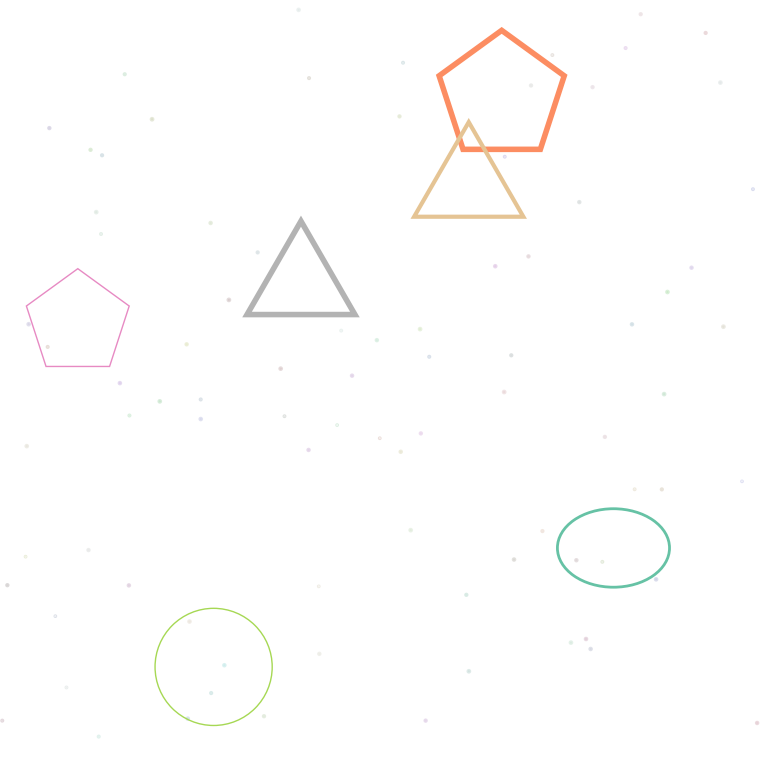[{"shape": "oval", "thickness": 1, "radius": 0.36, "center": [0.797, 0.288]}, {"shape": "pentagon", "thickness": 2, "radius": 0.43, "center": [0.652, 0.875]}, {"shape": "pentagon", "thickness": 0.5, "radius": 0.35, "center": [0.101, 0.581]}, {"shape": "circle", "thickness": 0.5, "radius": 0.38, "center": [0.277, 0.134]}, {"shape": "triangle", "thickness": 1.5, "radius": 0.41, "center": [0.609, 0.759]}, {"shape": "triangle", "thickness": 2, "radius": 0.4, "center": [0.391, 0.632]}]